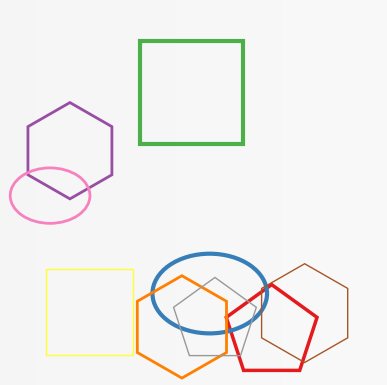[{"shape": "pentagon", "thickness": 2.5, "radius": 0.62, "center": [0.701, 0.138]}, {"shape": "oval", "thickness": 3, "radius": 0.74, "center": [0.541, 0.238]}, {"shape": "square", "thickness": 3, "radius": 0.67, "center": [0.494, 0.759]}, {"shape": "hexagon", "thickness": 2, "radius": 0.63, "center": [0.18, 0.609]}, {"shape": "hexagon", "thickness": 2, "radius": 0.66, "center": [0.469, 0.151]}, {"shape": "square", "thickness": 1, "radius": 0.56, "center": [0.231, 0.191]}, {"shape": "hexagon", "thickness": 1, "radius": 0.64, "center": [0.786, 0.187]}, {"shape": "oval", "thickness": 2, "radius": 0.51, "center": [0.129, 0.492]}, {"shape": "pentagon", "thickness": 1, "radius": 0.56, "center": [0.555, 0.167]}]